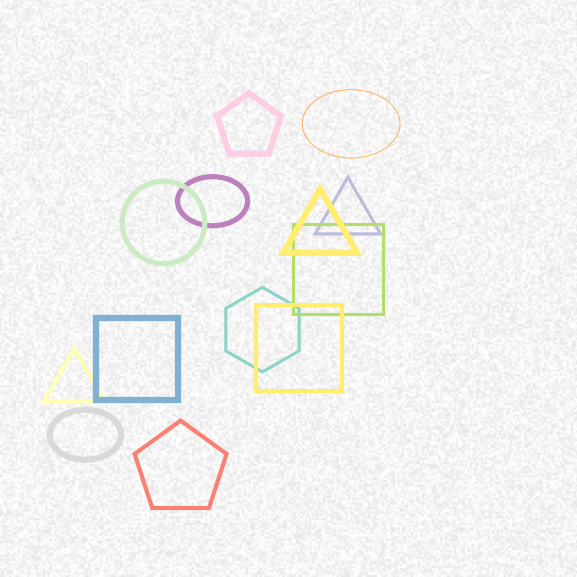[{"shape": "hexagon", "thickness": 1.5, "radius": 0.37, "center": [0.454, 0.428]}, {"shape": "triangle", "thickness": 2, "radius": 0.31, "center": [0.129, 0.334]}, {"shape": "triangle", "thickness": 1.5, "radius": 0.33, "center": [0.602, 0.627]}, {"shape": "pentagon", "thickness": 2, "radius": 0.42, "center": [0.313, 0.187]}, {"shape": "square", "thickness": 3, "radius": 0.35, "center": [0.237, 0.377]}, {"shape": "oval", "thickness": 0.5, "radius": 0.42, "center": [0.608, 0.785]}, {"shape": "square", "thickness": 1.5, "radius": 0.39, "center": [0.585, 0.534]}, {"shape": "pentagon", "thickness": 3, "radius": 0.29, "center": [0.431, 0.78]}, {"shape": "oval", "thickness": 3, "radius": 0.31, "center": [0.148, 0.246]}, {"shape": "oval", "thickness": 2.5, "radius": 0.3, "center": [0.368, 0.651]}, {"shape": "circle", "thickness": 2.5, "radius": 0.36, "center": [0.283, 0.614]}, {"shape": "square", "thickness": 2, "radius": 0.37, "center": [0.518, 0.396]}, {"shape": "triangle", "thickness": 3, "radius": 0.37, "center": [0.554, 0.598]}]